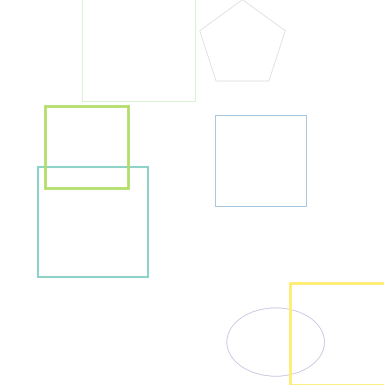[{"shape": "square", "thickness": 1.5, "radius": 0.71, "center": [0.242, 0.423]}, {"shape": "oval", "thickness": 0.5, "radius": 0.63, "center": [0.716, 0.112]}, {"shape": "square", "thickness": 0.5, "radius": 0.59, "center": [0.677, 0.584]}, {"shape": "square", "thickness": 2, "radius": 0.54, "center": [0.225, 0.619]}, {"shape": "pentagon", "thickness": 0.5, "radius": 0.58, "center": [0.63, 0.884]}, {"shape": "square", "thickness": 0.5, "radius": 0.73, "center": [0.361, 0.884]}, {"shape": "square", "thickness": 2, "radius": 0.66, "center": [0.884, 0.134]}]